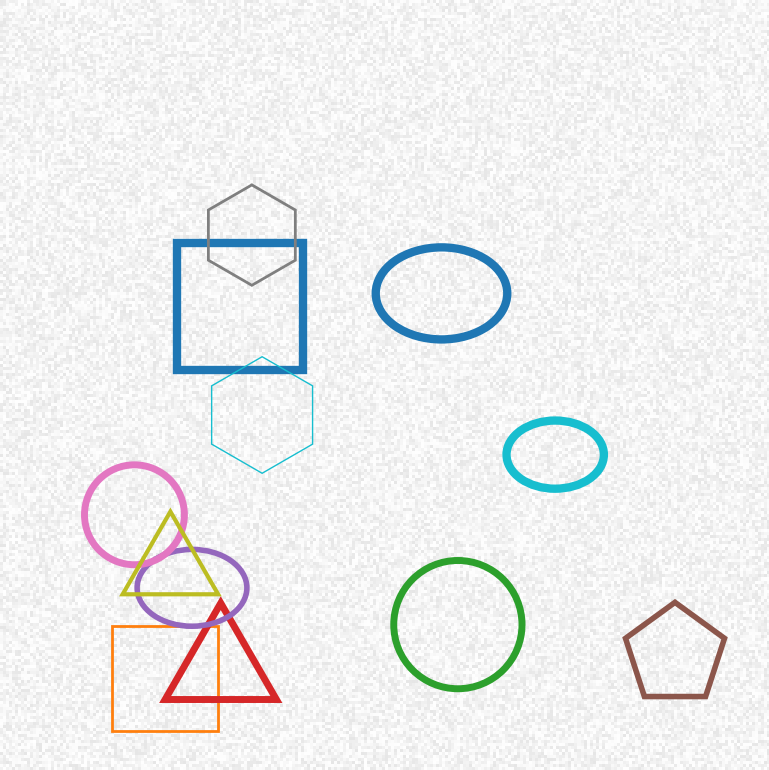[{"shape": "square", "thickness": 3, "radius": 0.41, "center": [0.312, 0.602]}, {"shape": "oval", "thickness": 3, "radius": 0.43, "center": [0.573, 0.619]}, {"shape": "square", "thickness": 1, "radius": 0.34, "center": [0.214, 0.119]}, {"shape": "circle", "thickness": 2.5, "radius": 0.42, "center": [0.595, 0.189]}, {"shape": "triangle", "thickness": 2.5, "radius": 0.42, "center": [0.287, 0.133]}, {"shape": "oval", "thickness": 2, "radius": 0.36, "center": [0.249, 0.237]}, {"shape": "pentagon", "thickness": 2, "radius": 0.34, "center": [0.877, 0.15]}, {"shape": "circle", "thickness": 2.5, "radius": 0.32, "center": [0.175, 0.331]}, {"shape": "hexagon", "thickness": 1, "radius": 0.33, "center": [0.327, 0.695]}, {"shape": "triangle", "thickness": 1.5, "radius": 0.36, "center": [0.221, 0.264]}, {"shape": "hexagon", "thickness": 0.5, "radius": 0.38, "center": [0.34, 0.461]}, {"shape": "oval", "thickness": 3, "radius": 0.32, "center": [0.721, 0.41]}]